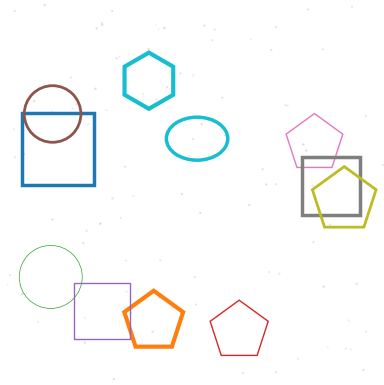[{"shape": "square", "thickness": 2.5, "radius": 0.47, "center": [0.151, 0.613]}, {"shape": "pentagon", "thickness": 3, "radius": 0.4, "center": [0.399, 0.165]}, {"shape": "circle", "thickness": 0.5, "radius": 0.41, "center": [0.132, 0.281]}, {"shape": "pentagon", "thickness": 1, "radius": 0.4, "center": [0.621, 0.141]}, {"shape": "square", "thickness": 1, "radius": 0.37, "center": [0.265, 0.192]}, {"shape": "circle", "thickness": 2, "radius": 0.37, "center": [0.137, 0.704]}, {"shape": "pentagon", "thickness": 1, "radius": 0.39, "center": [0.817, 0.628]}, {"shape": "square", "thickness": 2.5, "radius": 0.38, "center": [0.86, 0.518]}, {"shape": "pentagon", "thickness": 2, "radius": 0.43, "center": [0.894, 0.48]}, {"shape": "oval", "thickness": 2.5, "radius": 0.4, "center": [0.512, 0.64]}, {"shape": "hexagon", "thickness": 3, "radius": 0.36, "center": [0.387, 0.79]}]